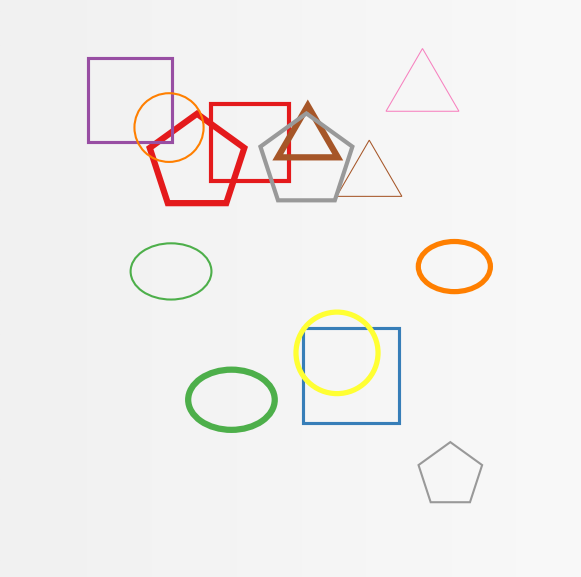[{"shape": "pentagon", "thickness": 3, "radius": 0.43, "center": [0.339, 0.717]}, {"shape": "square", "thickness": 2, "radius": 0.34, "center": [0.43, 0.752]}, {"shape": "square", "thickness": 1.5, "radius": 0.41, "center": [0.604, 0.349]}, {"shape": "oval", "thickness": 1, "radius": 0.35, "center": [0.294, 0.529]}, {"shape": "oval", "thickness": 3, "radius": 0.37, "center": [0.398, 0.307]}, {"shape": "square", "thickness": 1.5, "radius": 0.36, "center": [0.223, 0.826]}, {"shape": "circle", "thickness": 1, "radius": 0.3, "center": [0.291, 0.778]}, {"shape": "oval", "thickness": 2.5, "radius": 0.31, "center": [0.782, 0.538]}, {"shape": "circle", "thickness": 2.5, "radius": 0.35, "center": [0.58, 0.388]}, {"shape": "triangle", "thickness": 3, "radius": 0.3, "center": [0.53, 0.756]}, {"shape": "triangle", "thickness": 0.5, "radius": 0.32, "center": [0.635, 0.692]}, {"shape": "triangle", "thickness": 0.5, "radius": 0.36, "center": [0.727, 0.843]}, {"shape": "pentagon", "thickness": 1, "radius": 0.29, "center": [0.775, 0.176]}, {"shape": "pentagon", "thickness": 2, "radius": 0.42, "center": [0.527, 0.72]}]